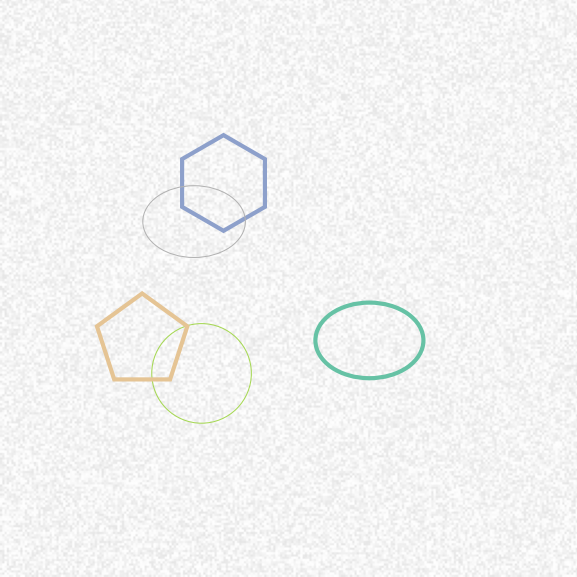[{"shape": "oval", "thickness": 2, "radius": 0.47, "center": [0.64, 0.41]}, {"shape": "hexagon", "thickness": 2, "radius": 0.41, "center": [0.387, 0.682]}, {"shape": "circle", "thickness": 0.5, "radius": 0.43, "center": [0.349, 0.353]}, {"shape": "pentagon", "thickness": 2, "radius": 0.41, "center": [0.246, 0.409]}, {"shape": "oval", "thickness": 0.5, "radius": 0.44, "center": [0.336, 0.615]}]